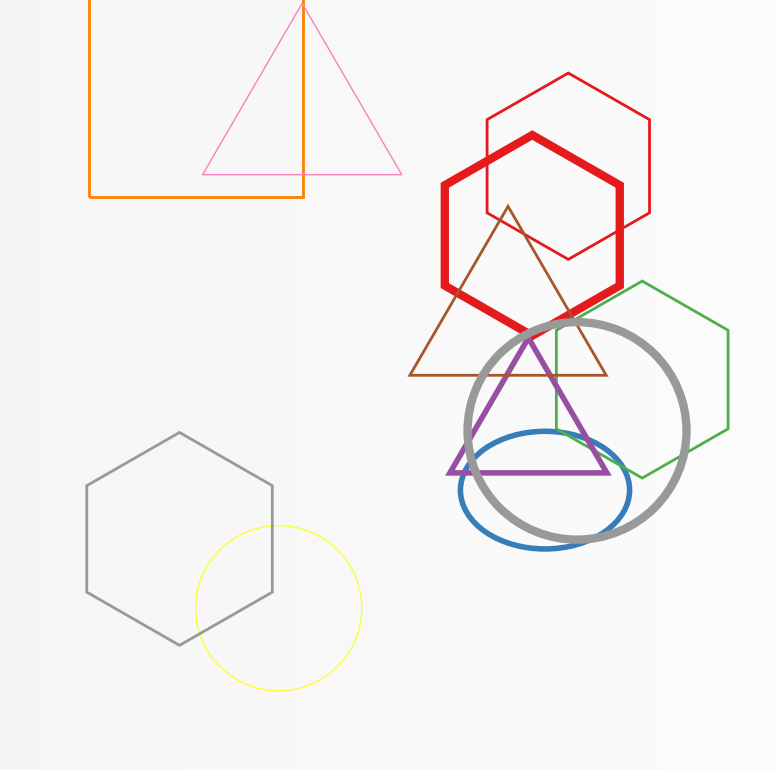[{"shape": "hexagon", "thickness": 3, "radius": 0.65, "center": [0.687, 0.694]}, {"shape": "hexagon", "thickness": 1, "radius": 0.61, "center": [0.733, 0.784]}, {"shape": "oval", "thickness": 2, "radius": 0.55, "center": [0.703, 0.363]}, {"shape": "hexagon", "thickness": 1, "radius": 0.64, "center": [0.829, 0.507]}, {"shape": "triangle", "thickness": 2, "radius": 0.58, "center": [0.682, 0.444]}, {"shape": "square", "thickness": 1, "radius": 0.69, "center": [0.253, 0.882]}, {"shape": "circle", "thickness": 0.5, "radius": 0.54, "center": [0.36, 0.21]}, {"shape": "triangle", "thickness": 1, "radius": 0.73, "center": [0.656, 0.586]}, {"shape": "triangle", "thickness": 0.5, "radius": 0.74, "center": [0.39, 0.847]}, {"shape": "circle", "thickness": 3, "radius": 0.71, "center": [0.745, 0.44]}, {"shape": "hexagon", "thickness": 1, "radius": 0.69, "center": [0.232, 0.3]}]